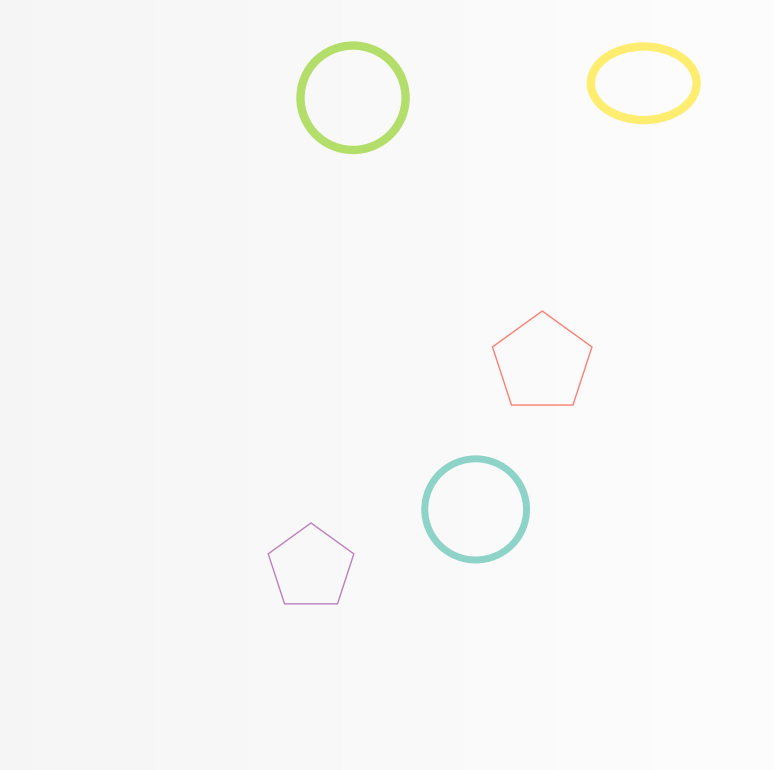[{"shape": "circle", "thickness": 2.5, "radius": 0.33, "center": [0.614, 0.338]}, {"shape": "pentagon", "thickness": 0.5, "radius": 0.34, "center": [0.7, 0.529]}, {"shape": "circle", "thickness": 3, "radius": 0.34, "center": [0.456, 0.873]}, {"shape": "pentagon", "thickness": 0.5, "radius": 0.29, "center": [0.401, 0.263]}, {"shape": "oval", "thickness": 3, "radius": 0.34, "center": [0.831, 0.892]}]